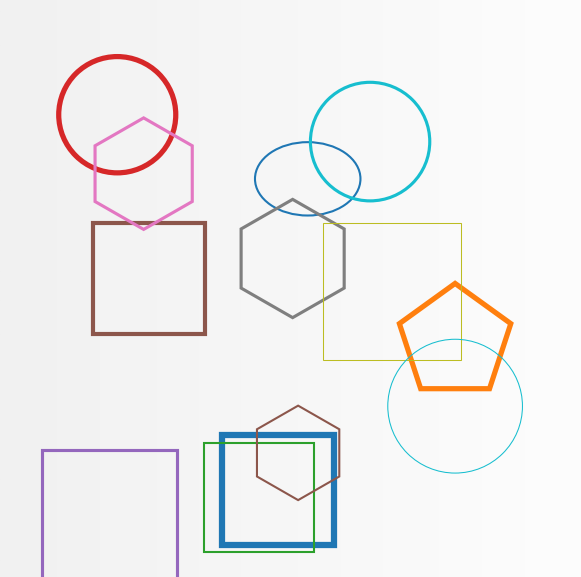[{"shape": "oval", "thickness": 1, "radius": 0.45, "center": [0.529, 0.689]}, {"shape": "square", "thickness": 3, "radius": 0.48, "center": [0.478, 0.151]}, {"shape": "pentagon", "thickness": 2.5, "radius": 0.5, "center": [0.783, 0.408]}, {"shape": "square", "thickness": 1, "radius": 0.47, "center": [0.446, 0.137]}, {"shape": "circle", "thickness": 2.5, "radius": 0.5, "center": [0.202, 0.8]}, {"shape": "square", "thickness": 1.5, "radius": 0.58, "center": [0.189, 0.105]}, {"shape": "hexagon", "thickness": 1, "radius": 0.41, "center": [0.513, 0.215]}, {"shape": "square", "thickness": 2, "radius": 0.48, "center": [0.256, 0.517]}, {"shape": "hexagon", "thickness": 1.5, "radius": 0.48, "center": [0.247, 0.698]}, {"shape": "hexagon", "thickness": 1.5, "radius": 0.51, "center": [0.503, 0.552]}, {"shape": "square", "thickness": 0.5, "radius": 0.59, "center": [0.674, 0.494]}, {"shape": "circle", "thickness": 1.5, "radius": 0.51, "center": [0.637, 0.754]}, {"shape": "circle", "thickness": 0.5, "radius": 0.58, "center": [0.783, 0.296]}]